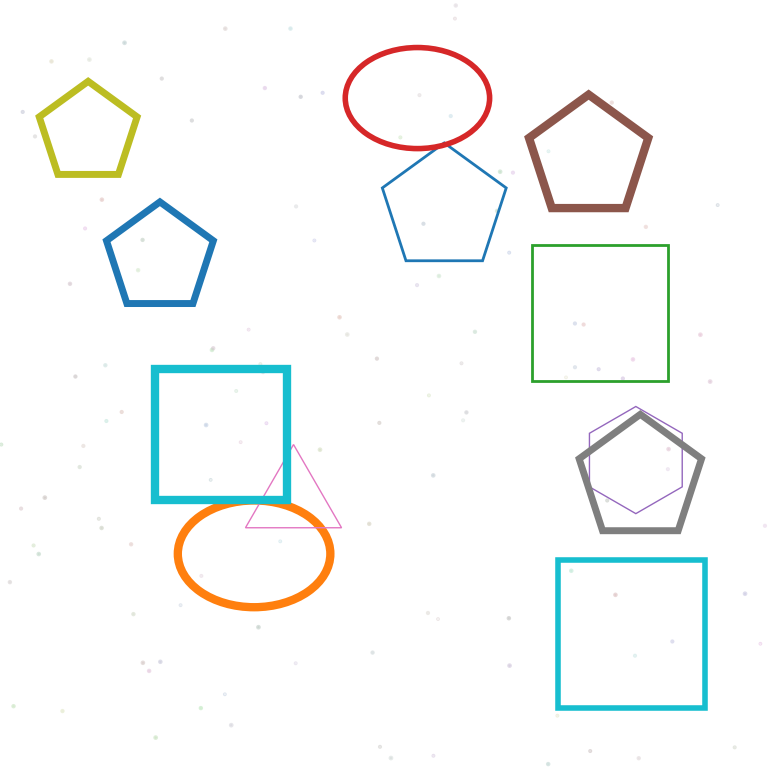[{"shape": "pentagon", "thickness": 1, "radius": 0.42, "center": [0.577, 0.73]}, {"shape": "pentagon", "thickness": 2.5, "radius": 0.36, "center": [0.208, 0.665]}, {"shape": "oval", "thickness": 3, "radius": 0.5, "center": [0.33, 0.281]}, {"shape": "square", "thickness": 1, "radius": 0.44, "center": [0.779, 0.593]}, {"shape": "oval", "thickness": 2, "radius": 0.47, "center": [0.542, 0.873]}, {"shape": "hexagon", "thickness": 0.5, "radius": 0.35, "center": [0.826, 0.403]}, {"shape": "pentagon", "thickness": 3, "radius": 0.41, "center": [0.764, 0.796]}, {"shape": "triangle", "thickness": 0.5, "radius": 0.36, "center": [0.381, 0.351]}, {"shape": "pentagon", "thickness": 2.5, "radius": 0.42, "center": [0.832, 0.378]}, {"shape": "pentagon", "thickness": 2.5, "radius": 0.33, "center": [0.115, 0.828]}, {"shape": "square", "thickness": 2, "radius": 0.48, "center": [0.82, 0.177]}, {"shape": "square", "thickness": 3, "radius": 0.43, "center": [0.287, 0.436]}]